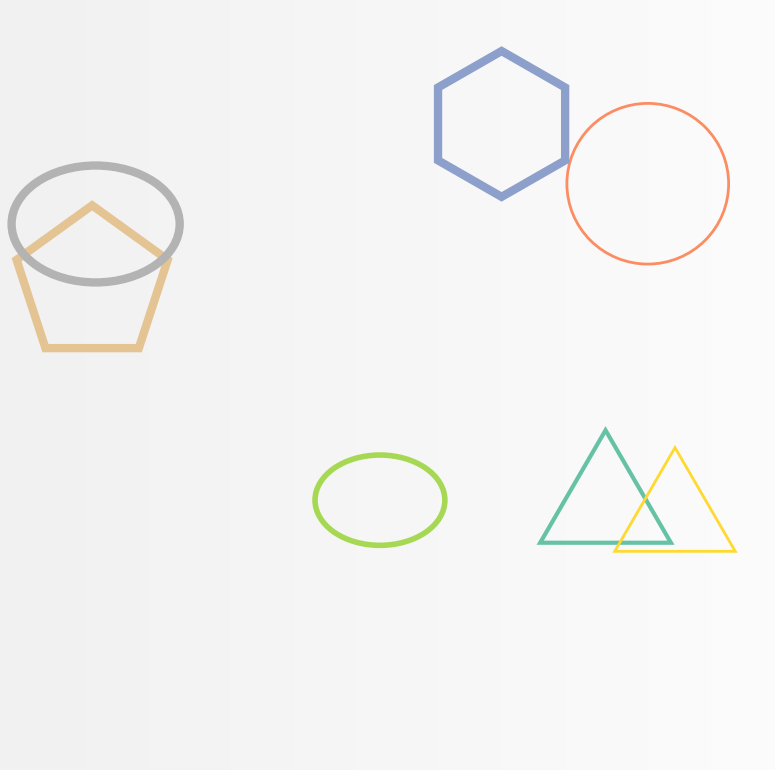[{"shape": "triangle", "thickness": 1.5, "radius": 0.49, "center": [0.781, 0.344]}, {"shape": "circle", "thickness": 1, "radius": 0.52, "center": [0.836, 0.761]}, {"shape": "hexagon", "thickness": 3, "radius": 0.47, "center": [0.647, 0.839]}, {"shape": "oval", "thickness": 2, "radius": 0.42, "center": [0.49, 0.35]}, {"shape": "triangle", "thickness": 1, "radius": 0.45, "center": [0.871, 0.329]}, {"shape": "pentagon", "thickness": 3, "radius": 0.51, "center": [0.119, 0.631]}, {"shape": "oval", "thickness": 3, "radius": 0.54, "center": [0.123, 0.709]}]